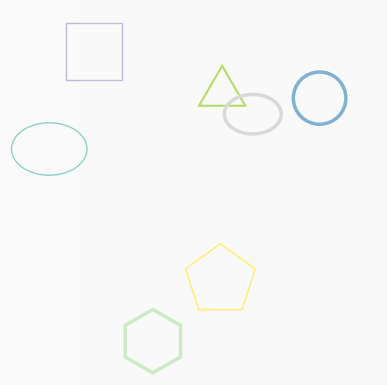[{"shape": "oval", "thickness": 1, "radius": 0.49, "center": [0.127, 0.613]}, {"shape": "square", "thickness": 1, "radius": 0.36, "center": [0.243, 0.866]}, {"shape": "circle", "thickness": 2.5, "radius": 0.34, "center": [0.825, 0.745]}, {"shape": "triangle", "thickness": 1.5, "radius": 0.35, "center": [0.573, 0.76]}, {"shape": "oval", "thickness": 2.5, "radius": 0.37, "center": [0.652, 0.703]}, {"shape": "hexagon", "thickness": 2.5, "radius": 0.41, "center": [0.395, 0.114]}, {"shape": "pentagon", "thickness": 1, "radius": 0.47, "center": [0.569, 0.272]}]